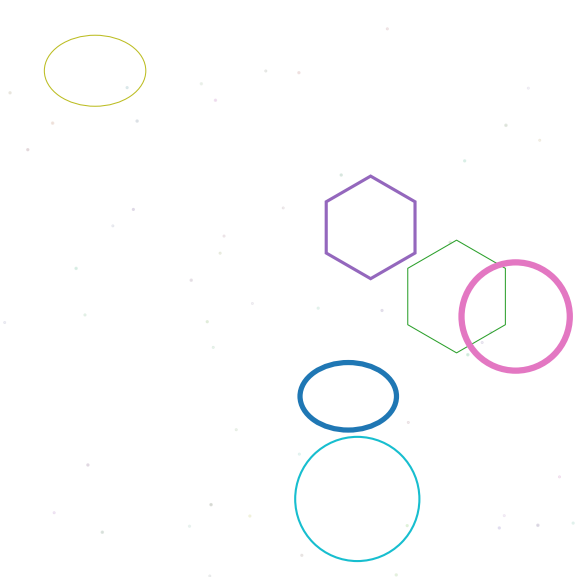[{"shape": "oval", "thickness": 2.5, "radius": 0.42, "center": [0.603, 0.313]}, {"shape": "hexagon", "thickness": 0.5, "radius": 0.49, "center": [0.791, 0.486]}, {"shape": "hexagon", "thickness": 1.5, "radius": 0.44, "center": [0.642, 0.605]}, {"shape": "circle", "thickness": 3, "radius": 0.47, "center": [0.893, 0.451]}, {"shape": "oval", "thickness": 0.5, "radius": 0.44, "center": [0.165, 0.877]}, {"shape": "circle", "thickness": 1, "radius": 0.54, "center": [0.619, 0.135]}]